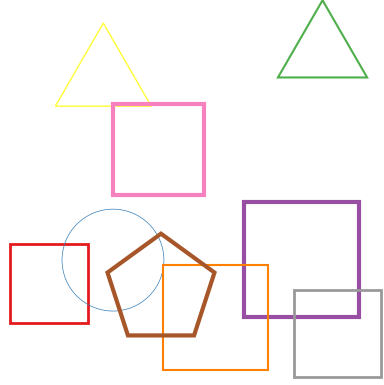[{"shape": "square", "thickness": 2, "radius": 0.51, "center": [0.127, 0.264]}, {"shape": "circle", "thickness": 0.5, "radius": 0.66, "center": [0.293, 0.324]}, {"shape": "triangle", "thickness": 1.5, "radius": 0.67, "center": [0.838, 0.866]}, {"shape": "square", "thickness": 3, "radius": 0.75, "center": [0.784, 0.327]}, {"shape": "square", "thickness": 1.5, "radius": 0.68, "center": [0.559, 0.174]}, {"shape": "triangle", "thickness": 1, "radius": 0.72, "center": [0.268, 0.796]}, {"shape": "pentagon", "thickness": 3, "radius": 0.73, "center": [0.418, 0.247]}, {"shape": "square", "thickness": 3, "radius": 0.59, "center": [0.412, 0.611]}, {"shape": "square", "thickness": 2, "radius": 0.56, "center": [0.876, 0.134]}]